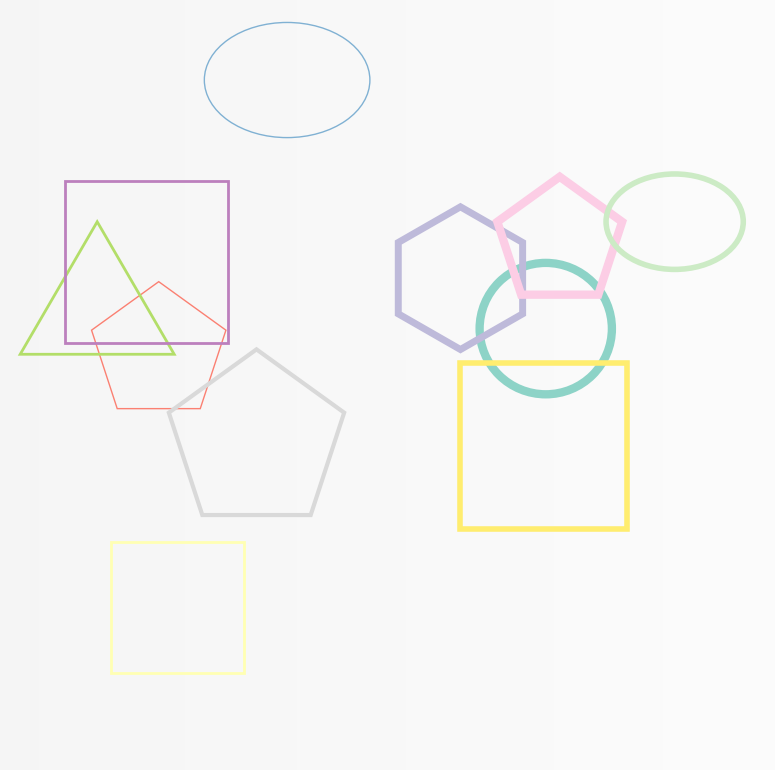[{"shape": "circle", "thickness": 3, "radius": 0.43, "center": [0.704, 0.573]}, {"shape": "square", "thickness": 1, "radius": 0.43, "center": [0.229, 0.211]}, {"shape": "hexagon", "thickness": 2.5, "radius": 0.46, "center": [0.594, 0.639]}, {"shape": "pentagon", "thickness": 0.5, "radius": 0.46, "center": [0.205, 0.543]}, {"shape": "oval", "thickness": 0.5, "radius": 0.53, "center": [0.37, 0.896]}, {"shape": "triangle", "thickness": 1, "radius": 0.57, "center": [0.125, 0.597]}, {"shape": "pentagon", "thickness": 3, "radius": 0.42, "center": [0.722, 0.686]}, {"shape": "pentagon", "thickness": 1.5, "radius": 0.59, "center": [0.331, 0.427]}, {"shape": "square", "thickness": 1, "radius": 0.52, "center": [0.189, 0.659]}, {"shape": "oval", "thickness": 2, "radius": 0.44, "center": [0.871, 0.712]}, {"shape": "square", "thickness": 2, "radius": 0.54, "center": [0.702, 0.42]}]